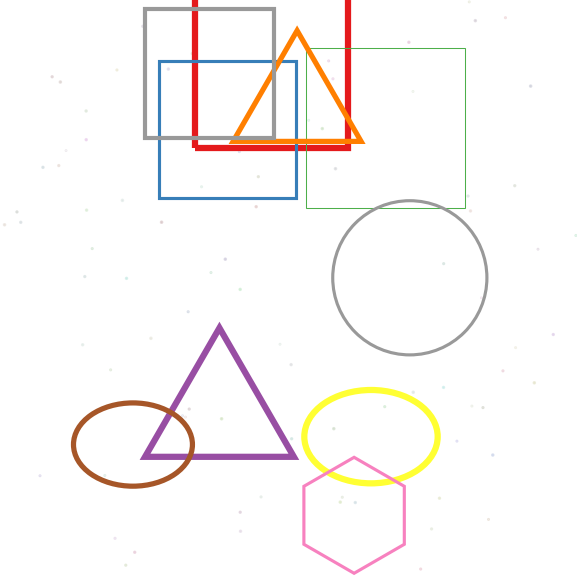[{"shape": "square", "thickness": 3, "radius": 0.66, "center": [0.47, 0.876]}, {"shape": "square", "thickness": 1.5, "radius": 0.59, "center": [0.394, 0.775]}, {"shape": "square", "thickness": 0.5, "radius": 0.69, "center": [0.668, 0.777]}, {"shape": "triangle", "thickness": 3, "radius": 0.74, "center": [0.38, 0.282]}, {"shape": "triangle", "thickness": 2.5, "radius": 0.64, "center": [0.514, 0.818]}, {"shape": "oval", "thickness": 3, "radius": 0.58, "center": [0.642, 0.243]}, {"shape": "oval", "thickness": 2.5, "radius": 0.51, "center": [0.23, 0.229]}, {"shape": "hexagon", "thickness": 1.5, "radius": 0.5, "center": [0.613, 0.107]}, {"shape": "circle", "thickness": 1.5, "radius": 0.67, "center": [0.71, 0.518]}, {"shape": "square", "thickness": 2, "radius": 0.56, "center": [0.363, 0.871]}]